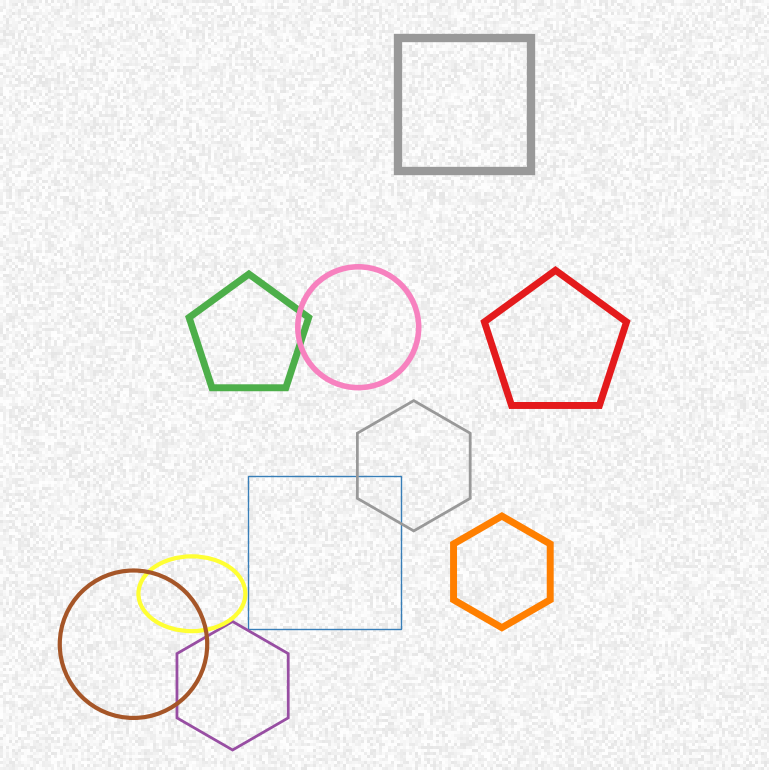[{"shape": "pentagon", "thickness": 2.5, "radius": 0.49, "center": [0.721, 0.552]}, {"shape": "square", "thickness": 0.5, "radius": 0.5, "center": [0.421, 0.283]}, {"shape": "pentagon", "thickness": 2.5, "radius": 0.41, "center": [0.323, 0.562]}, {"shape": "hexagon", "thickness": 1, "radius": 0.42, "center": [0.302, 0.109]}, {"shape": "hexagon", "thickness": 2.5, "radius": 0.36, "center": [0.652, 0.257]}, {"shape": "oval", "thickness": 1.5, "radius": 0.35, "center": [0.249, 0.229]}, {"shape": "circle", "thickness": 1.5, "radius": 0.48, "center": [0.173, 0.163]}, {"shape": "circle", "thickness": 2, "radius": 0.39, "center": [0.465, 0.575]}, {"shape": "square", "thickness": 3, "radius": 0.43, "center": [0.604, 0.864]}, {"shape": "hexagon", "thickness": 1, "radius": 0.42, "center": [0.537, 0.395]}]